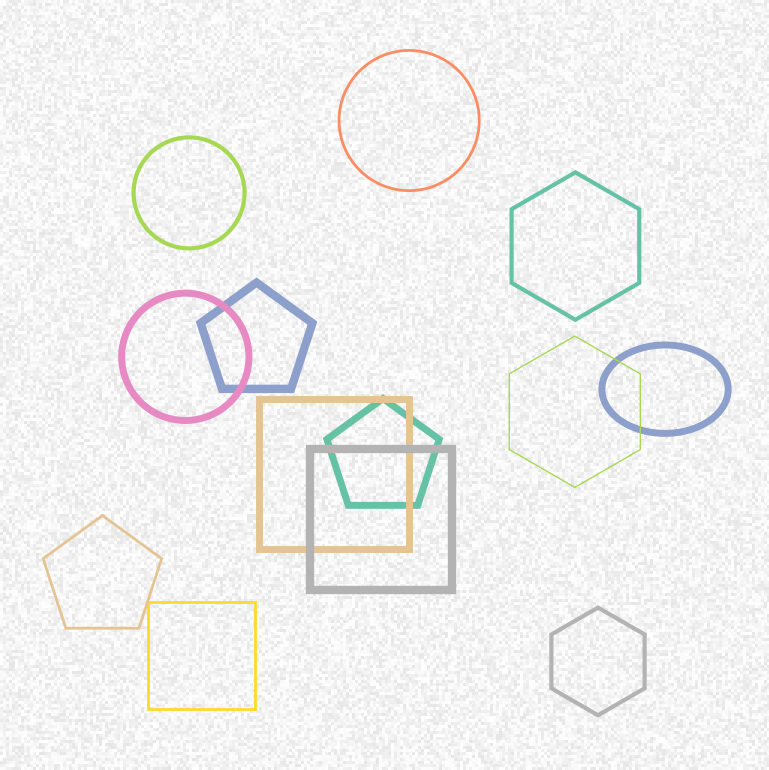[{"shape": "hexagon", "thickness": 1.5, "radius": 0.48, "center": [0.747, 0.68]}, {"shape": "pentagon", "thickness": 2.5, "radius": 0.38, "center": [0.497, 0.406]}, {"shape": "circle", "thickness": 1, "radius": 0.46, "center": [0.531, 0.843]}, {"shape": "oval", "thickness": 2.5, "radius": 0.41, "center": [0.864, 0.495]}, {"shape": "pentagon", "thickness": 3, "radius": 0.38, "center": [0.333, 0.557]}, {"shape": "circle", "thickness": 2.5, "radius": 0.41, "center": [0.241, 0.537]}, {"shape": "hexagon", "thickness": 0.5, "radius": 0.49, "center": [0.746, 0.465]}, {"shape": "circle", "thickness": 1.5, "radius": 0.36, "center": [0.246, 0.75]}, {"shape": "square", "thickness": 1, "radius": 0.35, "center": [0.262, 0.148]}, {"shape": "pentagon", "thickness": 1, "radius": 0.4, "center": [0.133, 0.25]}, {"shape": "square", "thickness": 2.5, "radius": 0.49, "center": [0.434, 0.384]}, {"shape": "hexagon", "thickness": 1.5, "radius": 0.35, "center": [0.777, 0.141]}, {"shape": "square", "thickness": 3, "radius": 0.46, "center": [0.495, 0.325]}]